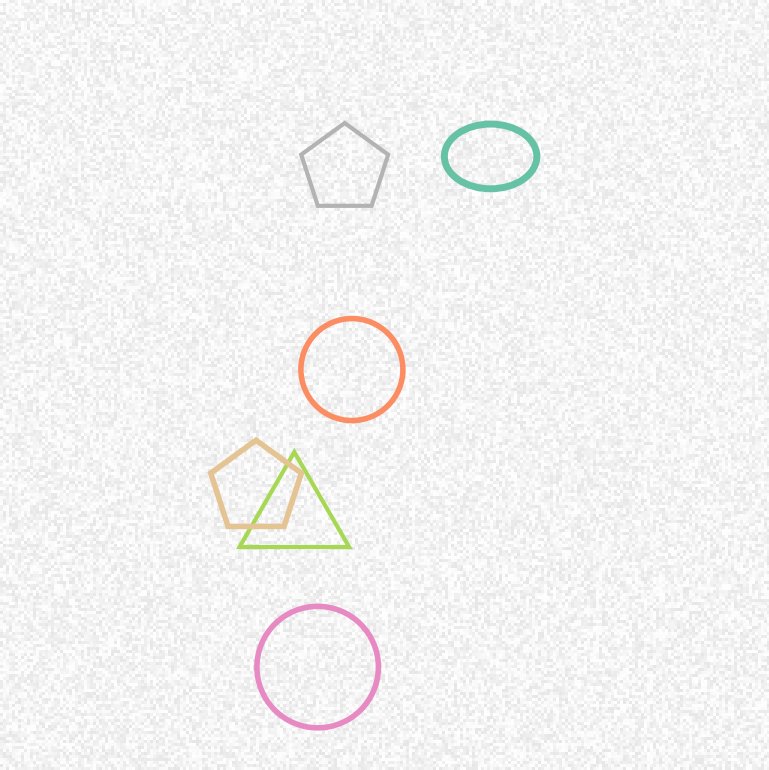[{"shape": "oval", "thickness": 2.5, "radius": 0.3, "center": [0.637, 0.797]}, {"shape": "circle", "thickness": 2, "radius": 0.33, "center": [0.457, 0.52]}, {"shape": "circle", "thickness": 2, "radius": 0.39, "center": [0.413, 0.134]}, {"shape": "triangle", "thickness": 1.5, "radius": 0.41, "center": [0.382, 0.331]}, {"shape": "pentagon", "thickness": 2, "radius": 0.31, "center": [0.333, 0.366]}, {"shape": "pentagon", "thickness": 1.5, "radius": 0.3, "center": [0.448, 0.781]}]